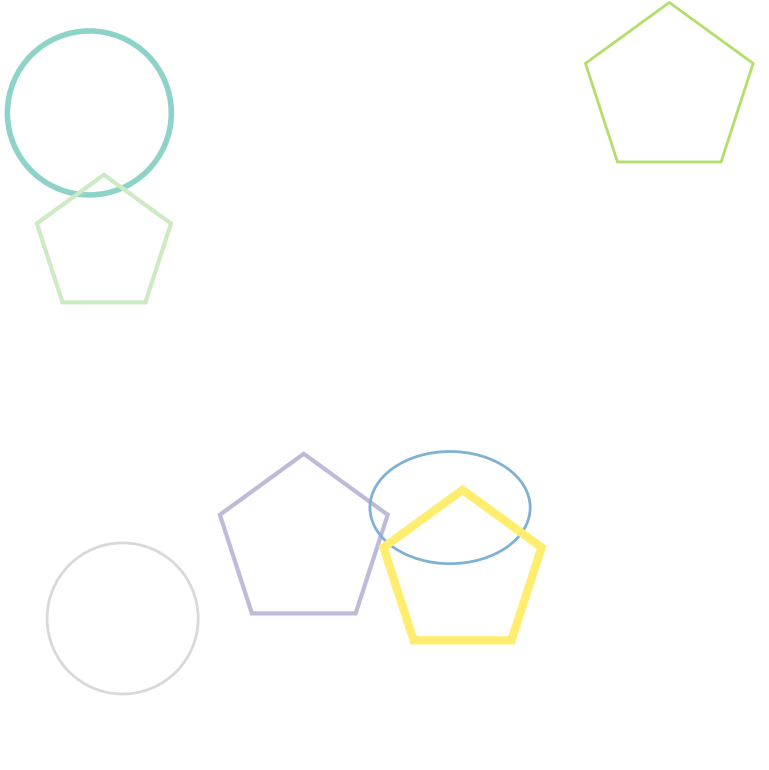[{"shape": "circle", "thickness": 2, "radius": 0.53, "center": [0.116, 0.853]}, {"shape": "pentagon", "thickness": 1.5, "radius": 0.57, "center": [0.395, 0.296]}, {"shape": "oval", "thickness": 1, "radius": 0.52, "center": [0.584, 0.341]}, {"shape": "pentagon", "thickness": 1, "radius": 0.57, "center": [0.869, 0.882]}, {"shape": "circle", "thickness": 1, "radius": 0.49, "center": [0.159, 0.197]}, {"shape": "pentagon", "thickness": 1.5, "radius": 0.46, "center": [0.135, 0.681]}, {"shape": "pentagon", "thickness": 3, "radius": 0.54, "center": [0.601, 0.256]}]